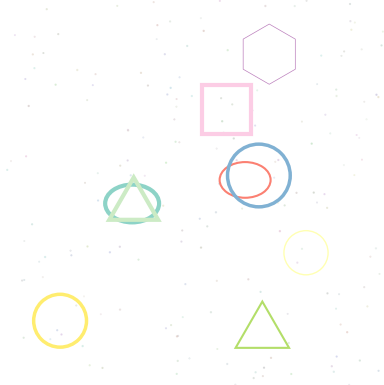[{"shape": "oval", "thickness": 3, "radius": 0.35, "center": [0.343, 0.471]}, {"shape": "circle", "thickness": 1, "radius": 0.29, "center": [0.795, 0.344]}, {"shape": "oval", "thickness": 1.5, "radius": 0.33, "center": [0.637, 0.533]}, {"shape": "circle", "thickness": 2.5, "radius": 0.41, "center": [0.672, 0.544]}, {"shape": "triangle", "thickness": 1.5, "radius": 0.4, "center": [0.681, 0.137]}, {"shape": "square", "thickness": 3, "radius": 0.32, "center": [0.589, 0.715]}, {"shape": "hexagon", "thickness": 0.5, "radius": 0.39, "center": [0.699, 0.859]}, {"shape": "triangle", "thickness": 3, "radius": 0.37, "center": [0.347, 0.466]}, {"shape": "circle", "thickness": 2.5, "radius": 0.34, "center": [0.156, 0.167]}]